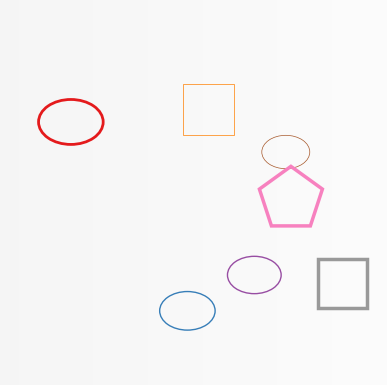[{"shape": "oval", "thickness": 2, "radius": 0.42, "center": [0.183, 0.683]}, {"shape": "oval", "thickness": 1, "radius": 0.36, "center": [0.484, 0.193]}, {"shape": "oval", "thickness": 1, "radius": 0.35, "center": [0.656, 0.286]}, {"shape": "square", "thickness": 0.5, "radius": 0.33, "center": [0.538, 0.716]}, {"shape": "oval", "thickness": 0.5, "radius": 0.31, "center": [0.738, 0.605]}, {"shape": "pentagon", "thickness": 2.5, "radius": 0.43, "center": [0.751, 0.482]}, {"shape": "square", "thickness": 2.5, "radius": 0.32, "center": [0.884, 0.263]}]